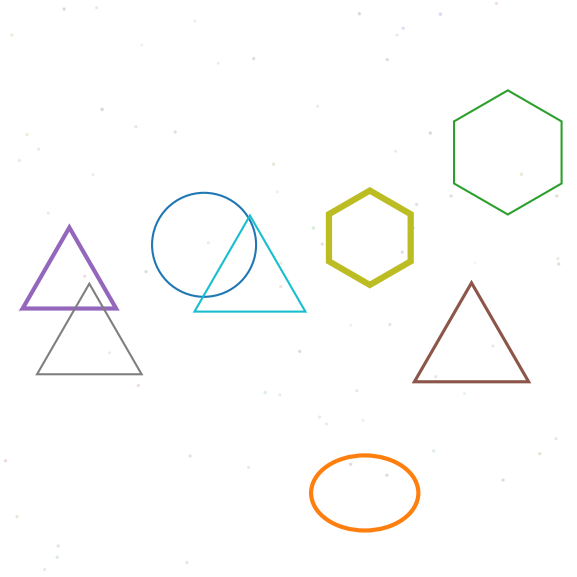[{"shape": "circle", "thickness": 1, "radius": 0.45, "center": [0.353, 0.575]}, {"shape": "oval", "thickness": 2, "radius": 0.46, "center": [0.632, 0.146]}, {"shape": "hexagon", "thickness": 1, "radius": 0.54, "center": [0.879, 0.735]}, {"shape": "triangle", "thickness": 2, "radius": 0.47, "center": [0.12, 0.512]}, {"shape": "triangle", "thickness": 1.5, "radius": 0.57, "center": [0.816, 0.395]}, {"shape": "triangle", "thickness": 1, "radius": 0.52, "center": [0.155, 0.403]}, {"shape": "hexagon", "thickness": 3, "radius": 0.41, "center": [0.64, 0.587]}, {"shape": "triangle", "thickness": 1, "radius": 0.55, "center": [0.433, 0.515]}]